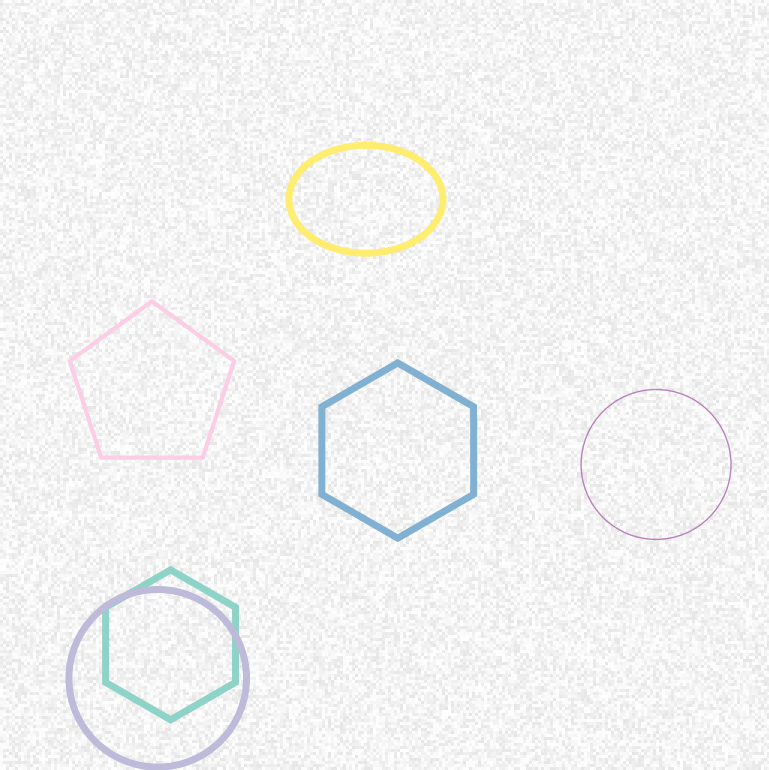[{"shape": "hexagon", "thickness": 2.5, "radius": 0.49, "center": [0.222, 0.163]}, {"shape": "circle", "thickness": 2.5, "radius": 0.58, "center": [0.205, 0.119]}, {"shape": "hexagon", "thickness": 2.5, "radius": 0.57, "center": [0.517, 0.415]}, {"shape": "pentagon", "thickness": 1.5, "radius": 0.56, "center": [0.197, 0.496]}, {"shape": "circle", "thickness": 0.5, "radius": 0.49, "center": [0.852, 0.397]}, {"shape": "oval", "thickness": 2.5, "radius": 0.5, "center": [0.475, 0.741]}]